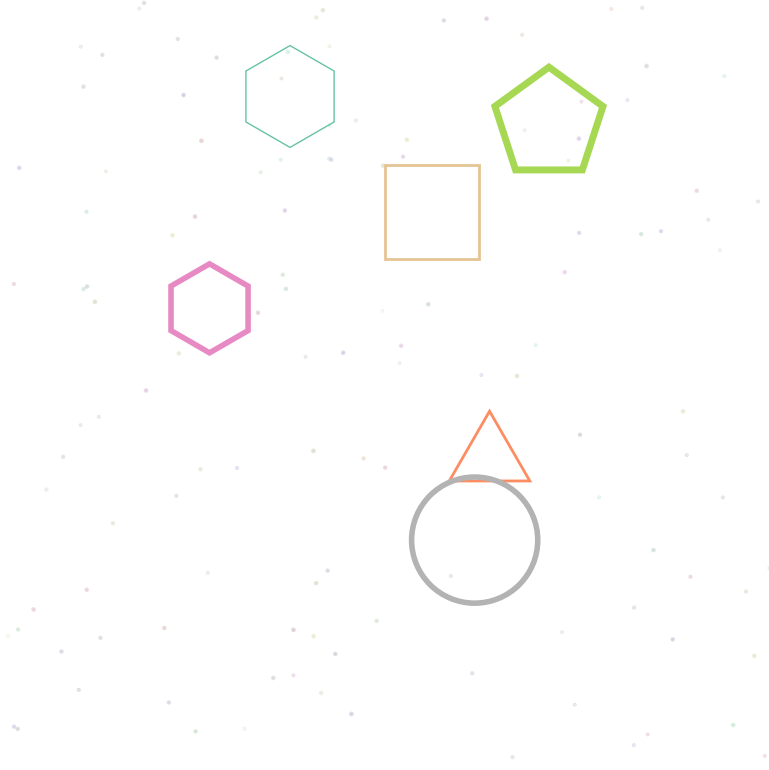[{"shape": "hexagon", "thickness": 0.5, "radius": 0.33, "center": [0.377, 0.875]}, {"shape": "triangle", "thickness": 1, "radius": 0.3, "center": [0.636, 0.406]}, {"shape": "hexagon", "thickness": 2, "radius": 0.29, "center": [0.272, 0.6]}, {"shape": "pentagon", "thickness": 2.5, "radius": 0.37, "center": [0.713, 0.839]}, {"shape": "square", "thickness": 1, "radius": 0.31, "center": [0.561, 0.724]}, {"shape": "circle", "thickness": 2, "radius": 0.41, "center": [0.616, 0.299]}]